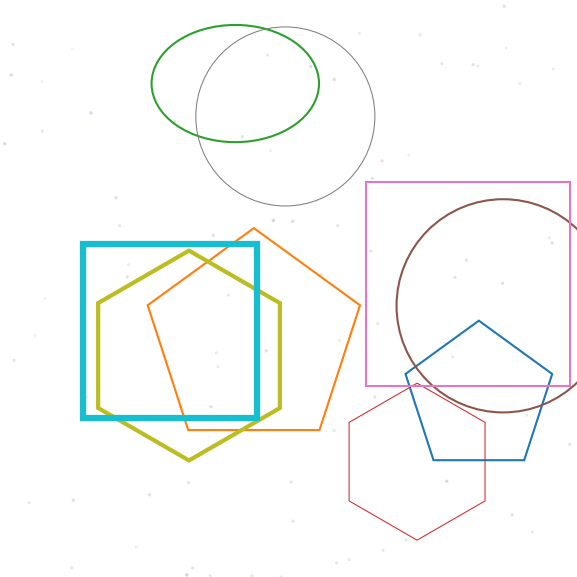[{"shape": "pentagon", "thickness": 1, "radius": 0.67, "center": [0.829, 0.31]}, {"shape": "pentagon", "thickness": 1, "radius": 0.97, "center": [0.44, 0.411]}, {"shape": "oval", "thickness": 1, "radius": 0.72, "center": [0.407, 0.854]}, {"shape": "hexagon", "thickness": 0.5, "radius": 0.68, "center": [0.722, 0.2]}, {"shape": "circle", "thickness": 1, "radius": 0.92, "center": [0.871, 0.47]}, {"shape": "square", "thickness": 1, "radius": 0.88, "center": [0.81, 0.508]}, {"shape": "circle", "thickness": 0.5, "radius": 0.78, "center": [0.494, 0.798]}, {"shape": "hexagon", "thickness": 2, "radius": 0.91, "center": [0.327, 0.383]}, {"shape": "square", "thickness": 3, "radius": 0.75, "center": [0.294, 0.426]}]